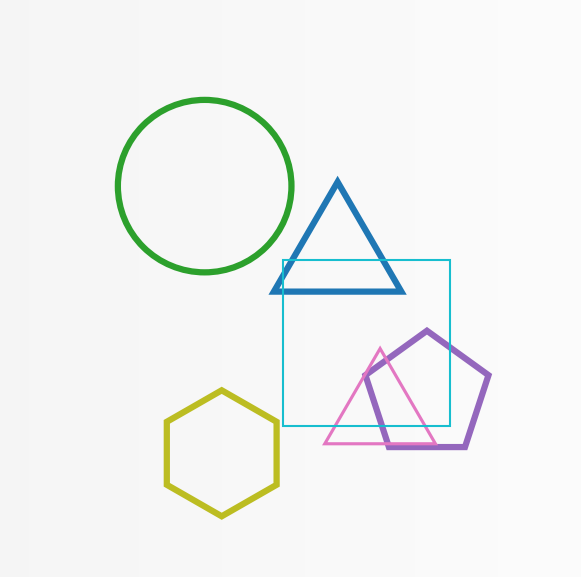[{"shape": "triangle", "thickness": 3, "radius": 0.63, "center": [0.581, 0.557]}, {"shape": "circle", "thickness": 3, "radius": 0.75, "center": [0.352, 0.677]}, {"shape": "pentagon", "thickness": 3, "radius": 0.56, "center": [0.735, 0.315]}, {"shape": "triangle", "thickness": 1.5, "radius": 0.55, "center": [0.654, 0.286]}, {"shape": "hexagon", "thickness": 3, "radius": 0.55, "center": [0.381, 0.214]}, {"shape": "square", "thickness": 1, "radius": 0.72, "center": [0.631, 0.405]}]